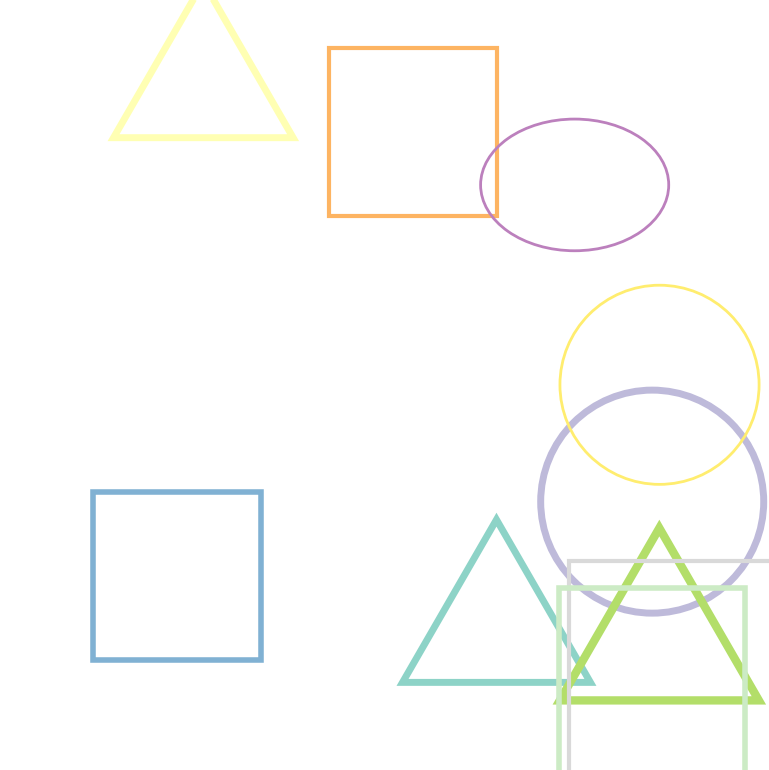[{"shape": "triangle", "thickness": 2.5, "radius": 0.7, "center": [0.645, 0.184]}, {"shape": "triangle", "thickness": 2.5, "radius": 0.67, "center": [0.264, 0.889]}, {"shape": "circle", "thickness": 2.5, "radius": 0.72, "center": [0.847, 0.349]}, {"shape": "square", "thickness": 2, "radius": 0.55, "center": [0.23, 0.252]}, {"shape": "square", "thickness": 1.5, "radius": 0.54, "center": [0.536, 0.828]}, {"shape": "triangle", "thickness": 3, "radius": 0.75, "center": [0.856, 0.165]}, {"shape": "square", "thickness": 1.5, "radius": 0.74, "center": [0.887, 0.124]}, {"shape": "oval", "thickness": 1, "radius": 0.61, "center": [0.746, 0.76]}, {"shape": "square", "thickness": 2, "radius": 0.6, "center": [0.847, 0.115]}, {"shape": "circle", "thickness": 1, "radius": 0.65, "center": [0.857, 0.5]}]